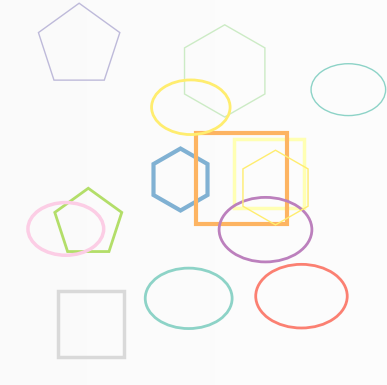[{"shape": "oval", "thickness": 2, "radius": 0.56, "center": [0.487, 0.225]}, {"shape": "oval", "thickness": 1, "radius": 0.48, "center": [0.899, 0.767]}, {"shape": "square", "thickness": 2.5, "radius": 0.45, "center": [0.693, 0.549]}, {"shape": "pentagon", "thickness": 1, "radius": 0.55, "center": [0.204, 0.881]}, {"shape": "oval", "thickness": 2, "radius": 0.59, "center": [0.778, 0.231]}, {"shape": "hexagon", "thickness": 3, "radius": 0.4, "center": [0.466, 0.534]}, {"shape": "square", "thickness": 3, "radius": 0.59, "center": [0.623, 0.536]}, {"shape": "pentagon", "thickness": 2, "radius": 0.45, "center": [0.228, 0.42]}, {"shape": "oval", "thickness": 2.5, "radius": 0.49, "center": [0.17, 0.405]}, {"shape": "square", "thickness": 2.5, "radius": 0.43, "center": [0.236, 0.158]}, {"shape": "oval", "thickness": 2, "radius": 0.6, "center": [0.685, 0.404]}, {"shape": "hexagon", "thickness": 1, "radius": 0.6, "center": [0.58, 0.816]}, {"shape": "oval", "thickness": 2, "radius": 0.51, "center": [0.492, 0.721]}, {"shape": "hexagon", "thickness": 1, "radius": 0.48, "center": [0.711, 0.513]}]